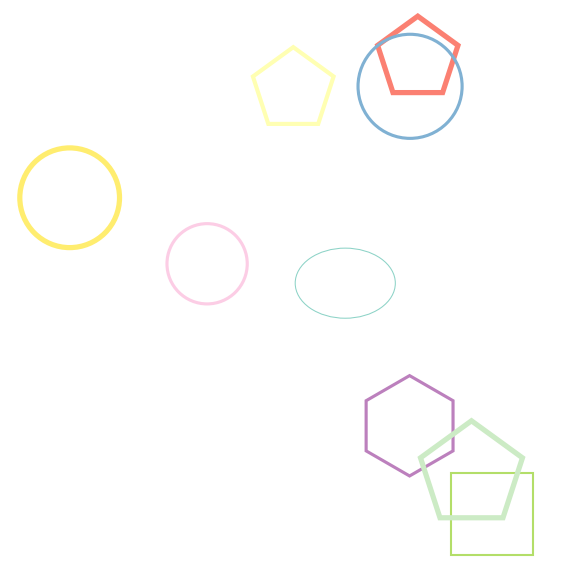[{"shape": "oval", "thickness": 0.5, "radius": 0.43, "center": [0.598, 0.509]}, {"shape": "pentagon", "thickness": 2, "radius": 0.37, "center": [0.508, 0.844]}, {"shape": "pentagon", "thickness": 2.5, "radius": 0.37, "center": [0.723, 0.898]}, {"shape": "circle", "thickness": 1.5, "radius": 0.45, "center": [0.71, 0.85]}, {"shape": "square", "thickness": 1, "radius": 0.36, "center": [0.852, 0.11]}, {"shape": "circle", "thickness": 1.5, "radius": 0.35, "center": [0.359, 0.542]}, {"shape": "hexagon", "thickness": 1.5, "radius": 0.43, "center": [0.709, 0.262]}, {"shape": "pentagon", "thickness": 2.5, "radius": 0.46, "center": [0.816, 0.178]}, {"shape": "circle", "thickness": 2.5, "radius": 0.43, "center": [0.121, 0.657]}]